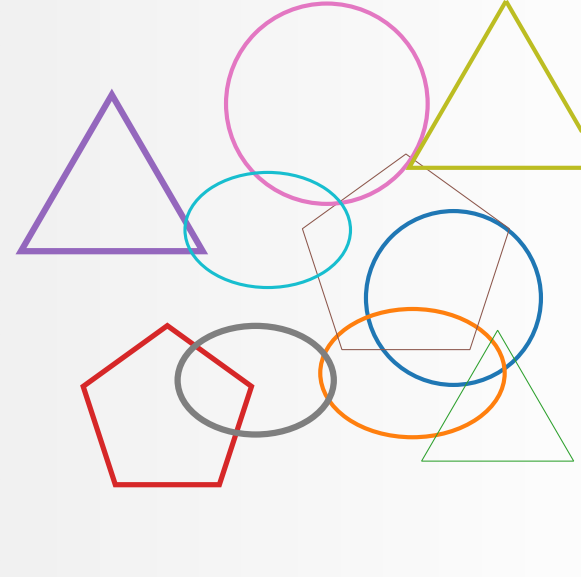[{"shape": "circle", "thickness": 2, "radius": 0.75, "center": [0.78, 0.483]}, {"shape": "oval", "thickness": 2, "radius": 0.79, "center": [0.71, 0.353]}, {"shape": "triangle", "thickness": 0.5, "radius": 0.76, "center": [0.856, 0.276]}, {"shape": "pentagon", "thickness": 2.5, "radius": 0.76, "center": [0.288, 0.283]}, {"shape": "triangle", "thickness": 3, "radius": 0.9, "center": [0.192, 0.654]}, {"shape": "pentagon", "thickness": 0.5, "radius": 0.94, "center": [0.698, 0.545]}, {"shape": "circle", "thickness": 2, "radius": 0.87, "center": [0.562, 0.82]}, {"shape": "oval", "thickness": 3, "radius": 0.67, "center": [0.44, 0.341]}, {"shape": "triangle", "thickness": 2, "radius": 0.96, "center": [0.871, 0.805]}, {"shape": "oval", "thickness": 1.5, "radius": 0.71, "center": [0.461, 0.601]}]